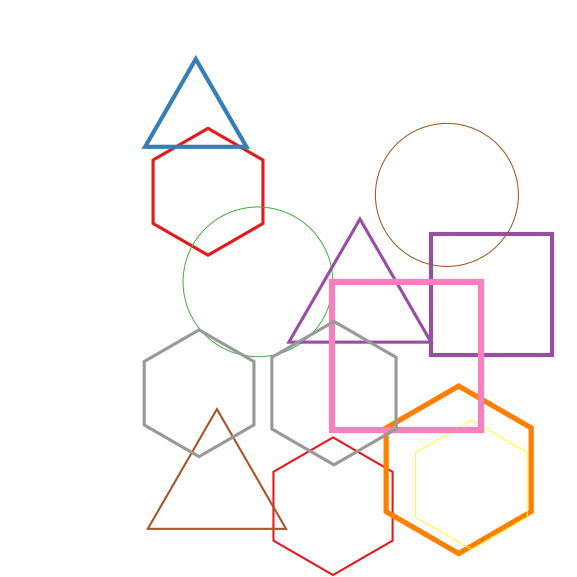[{"shape": "hexagon", "thickness": 1, "radius": 0.6, "center": [0.577, 0.123]}, {"shape": "hexagon", "thickness": 1.5, "radius": 0.55, "center": [0.36, 0.667]}, {"shape": "triangle", "thickness": 2, "radius": 0.51, "center": [0.339, 0.796]}, {"shape": "circle", "thickness": 0.5, "radius": 0.65, "center": [0.447, 0.511]}, {"shape": "square", "thickness": 2, "radius": 0.52, "center": [0.851, 0.489]}, {"shape": "triangle", "thickness": 1.5, "radius": 0.71, "center": [0.623, 0.478]}, {"shape": "hexagon", "thickness": 2.5, "radius": 0.72, "center": [0.794, 0.186]}, {"shape": "hexagon", "thickness": 0.5, "radius": 0.56, "center": [0.816, 0.16]}, {"shape": "triangle", "thickness": 1, "radius": 0.69, "center": [0.376, 0.152]}, {"shape": "circle", "thickness": 0.5, "radius": 0.62, "center": [0.774, 0.662]}, {"shape": "square", "thickness": 3, "radius": 0.64, "center": [0.703, 0.383]}, {"shape": "hexagon", "thickness": 1.5, "radius": 0.55, "center": [0.345, 0.318]}, {"shape": "hexagon", "thickness": 1.5, "radius": 0.62, "center": [0.578, 0.318]}]